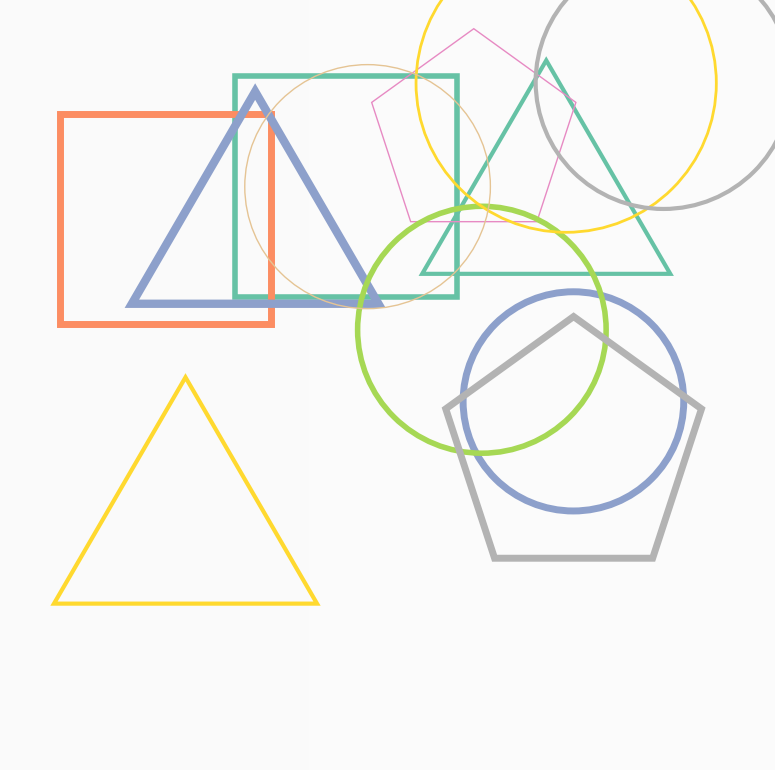[{"shape": "triangle", "thickness": 1.5, "radius": 0.92, "center": [0.705, 0.737]}, {"shape": "square", "thickness": 2, "radius": 0.72, "center": [0.446, 0.758]}, {"shape": "square", "thickness": 2.5, "radius": 0.68, "center": [0.214, 0.715]}, {"shape": "triangle", "thickness": 3, "radius": 0.92, "center": [0.329, 0.697]}, {"shape": "circle", "thickness": 2.5, "radius": 0.71, "center": [0.74, 0.479]}, {"shape": "pentagon", "thickness": 0.5, "radius": 0.69, "center": [0.611, 0.824]}, {"shape": "circle", "thickness": 2, "radius": 0.8, "center": [0.622, 0.572]}, {"shape": "triangle", "thickness": 1.5, "radius": 0.98, "center": [0.239, 0.314]}, {"shape": "circle", "thickness": 1, "radius": 0.97, "center": [0.731, 0.892]}, {"shape": "circle", "thickness": 0.5, "radius": 0.79, "center": [0.474, 0.758]}, {"shape": "circle", "thickness": 1.5, "radius": 0.82, "center": [0.856, 0.894]}, {"shape": "pentagon", "thickness": 2.5, "radius": 0.87, "center": [0.74, 0.415]}]